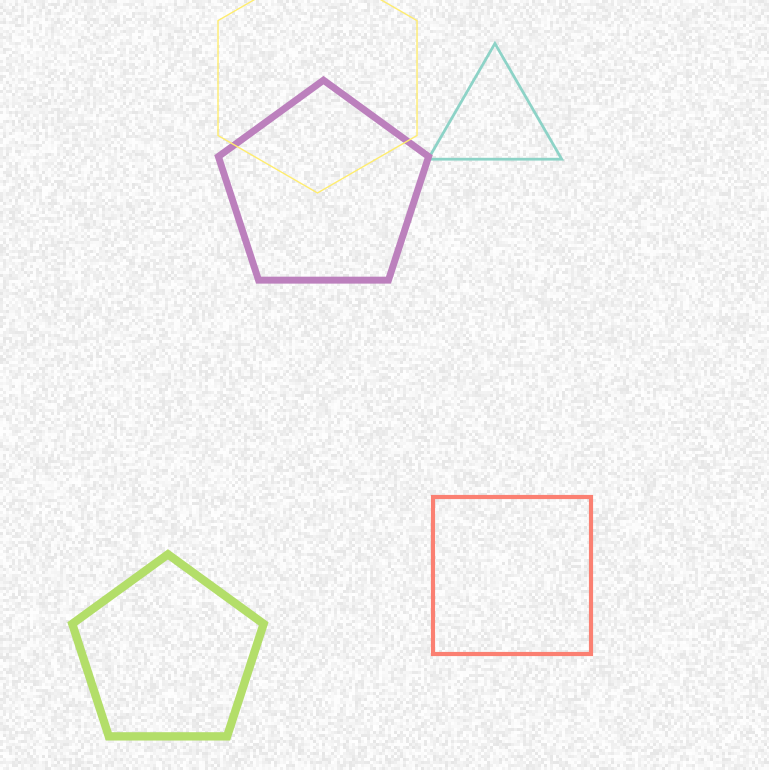[{"shape": "triangle", "thickness": 1, "radius": 0.5, "center": [0.643, 0.843]}, {"shape": "square", "thickness": 1.5, "radius": 0.51, "center": [0.665, 0.252]}, {"shape": "pentagon", "thickness": 3, "radius": 0.65, "center": [0.218, 0.149]}, {"shape": "pentagon", "thickness": 2.5, "radius": 0.72, "center": [0.42, 0.752]}, {"shape": "hexagon", "thickness": 0.5, "radius": 0.75, "center": [0.412, 0.899]}]